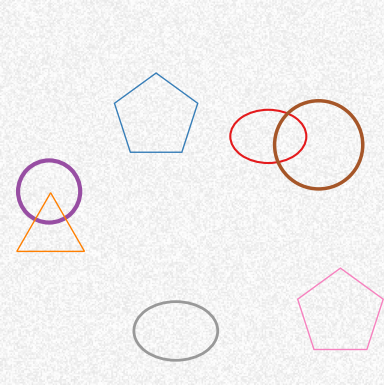[{"shape": "oval", "thickness": 1.5, "radius": 0.49, "center": [0.697, 0.646]}, {"shape": "pentagon", "thickness": 1, "radius": 0.57, "center": [0.405, 0.697]}, {"shape": "circle", "thickness": 3, "radius": 0.4, "center": [0.128, 0.503]}, {"shape": "triangle", "thickness": 1, "radius": 0.51, "center": [0.132, 0.398]}, {"shape": "circle", "thickness": 2.5, "radius": 0.57, "center": [0.828, 0.624]}, {"shape": "pentagon", "thickness": 1, "radius": 0.58, "center": [0.884, 0.187]}, {"shape": "oval", "thickness": 2, "radius": 0.54, "center": [0.457, 0.14]}]